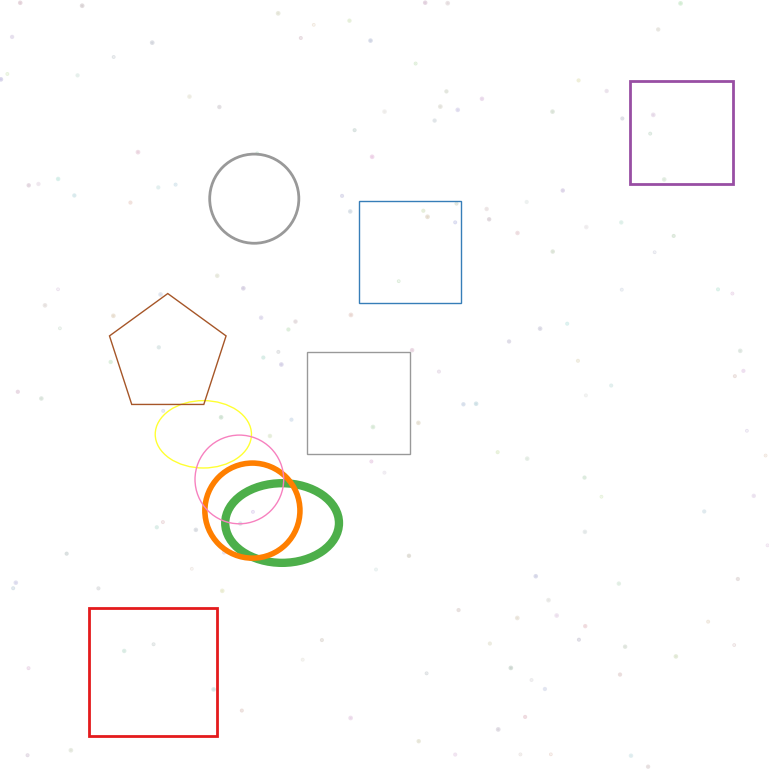[{"shape": "square", "thickness": 1, "radius": 0.42, "center": [0.198, 0.127]}, {"shape": "square", "thickness": 0.5, "radius": 0.33, "center": [0.532, 0.673]}, {"shape": "oval", "thickness": 3, "radius": 0.37, "center": [0.366, 0.321]}, {"shape": "square", "thickness": 1, "radius": 0.33, "center": [0.885, 0.828]}, {"shape": "circle", "thickness": 2, "radius": 0.31, "center": [0.328, 0.337]}, {"shape": "oval", "thickness": 0.5, "radius": 0.31, "center": [0.264, 0.436]}, {"shape": "pentagon", "thickness": 0.5, "radius": 0.4, "center": [0.218, 0.539]}, {"shape": "circle", "thickness": 0.5, "radius": 0.29, "center": [0.311, 0.377]}, {"shape": "square", "thickness": 0.5, "radius": 0.33, "center": [0.466, 0.477]}, {"shape": "circle", "thickness": 1, "radius": 0.29, "center": [0.33, 0.742]}]